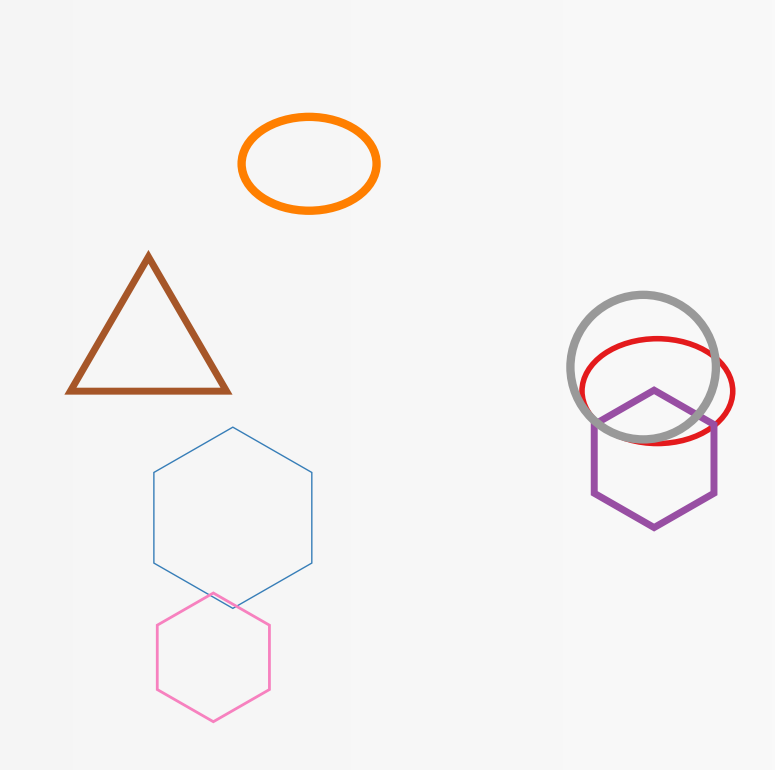[{"shape": "oval", "thickness": 2, "radius": 0.49, "center": [0.848, 0.492]}, {"shape": "hexagon", "thickness": 0.5, "radius": 0.59, "center": [0.3, 0.328]}, {"shape": "hexagon", "thickness": 2.5, "radius": 0.45, "center": [0.844, 0.404]}, {"shape": "oval", "thickness": 3, "radius": 0.44, "center": [0.399, 0.787]}, {"shape": "triangle", "thickness": 2.5, "radius": 0.58, "center": [0.192, 0.55]}, {"shape": "hexagon", "thickness": 1, "radius": 0.42, "center": [0.275, 0.146]}, {"shape": "circle", "thickness": 3, "radius": 0.47, "center": [0.83, 0.523]}]